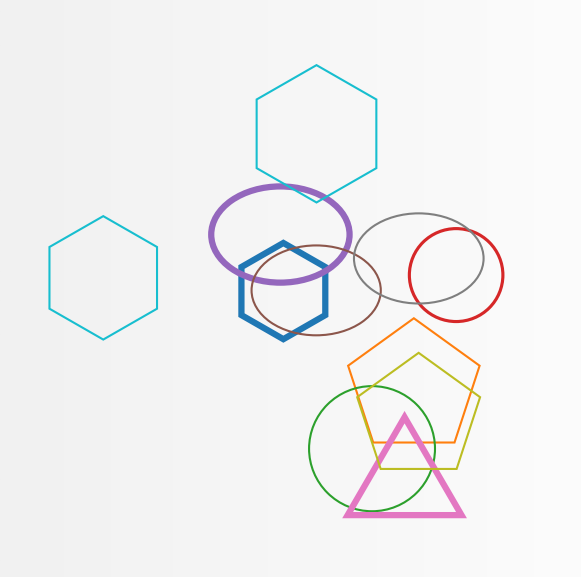[{"shape": "hexagon", "thickness": 3, "radius": 0.42, "center": [0.488, 0.495]}, {"shape": "pentagon", "thickness": 1, "radius": 0.59, "center": [0.712, 0.329]}, {"shape": "circle", "thickness": 1, "radius": 0.54, "center": [0.64, 0.222]}, {"shape": "circle", "thickness": 1.5, "radius": 0.4, "center": [0.785, 0.523]}, {"shape": "oval", "thickness": 3, "radius": 0.59, "center": [0.482, 0.593]}, {"shape": "oval", "thickness": 1, "radius": 0.56, "center": [0.544, 0.496]}, {"shape": "triangle", "thickness": 3, "radius": 0.57, "center": [0.696, 0.164]}, {"shape": "oval", "thickness": 1, "radius": 0.56, "center": [0.72, 0.552]}, {"shape": "pentagon", "thickness": 1, "radius": 0.56, "center": [0.72, 0.277]}, {"shape": "hexagon", "thickness": 1, "radius": 0.53, "center": [0.178, 0.518]}, {"shape": "hexagon", "thickness": 1, "radius": 0.59, "center": [0.545, 0.767]}]